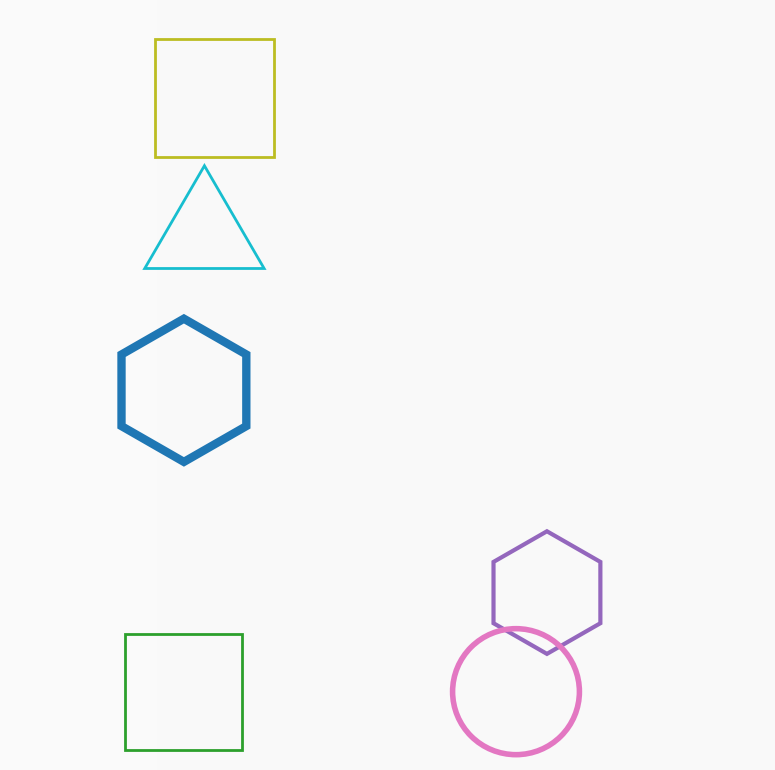[{"shape": "hexagon", "thickness": 3, "radius": 0.46, "center": [0.237, 0.493]}, {"shape": "square", "thickness": 1, "radius": 0.38, "center": [0.236, 0.101]}, {"shape": "hexagon", "thickness": 1.5, "radius": 0.4, "center": [0.706, 0.23]}, {"shape": "circle", "thickness": 2, "radius": 0.41, "center": [0.666, 0.102]}, {"shape": "square", "thickness": 1, "radius": 0.38, "center": [0.277, 0.873]}, {"shape": "triangle", "thickness": 1, "radius": 0.44, "center": [0.264, 0.696]}]